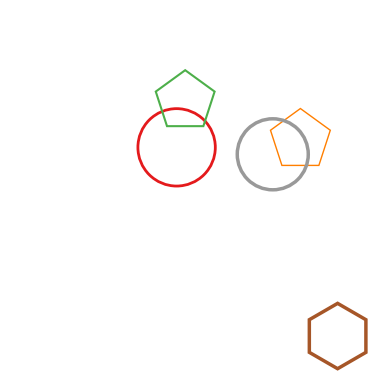[{"shape": "circle", "thickness": 2, "radius": 0.5, "center": [0.459, 0.617]}, {"shape": "pentagon", "thickness": 1.5, "radius": 0.4, "center": [0.481, 0.737]}, {"shape": "pentagon", "thickness": 1, "radius": 0.41, "center": [0.78, 0.636]}, {"shape": "hexagon", "thickness": 2.5, "radius": 0.42, "center": [0.877, 0.127]}, {"shape": "circle", "thickness": 2.5, "radius": 0.46, "center": [0.708, 0.599]}]